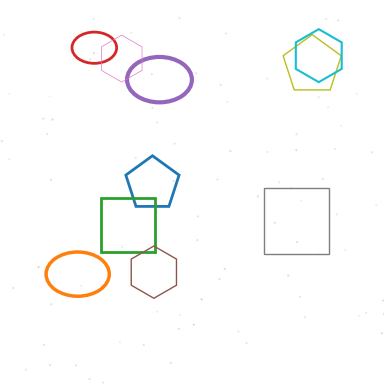[{"shape": "pentagon", "thickness": 2, "radius": 0.36, "center": [0.396, 0.523]}, {"shape": "oval", "thickness": 2.5, "radius": 0.41, "center": [0.202, 0.288]}, {"shape": "square", "thickness": 2, "radius": 0.35, "center": [0.332, 0.415]}, {"shape": "oval", "thickness": 2, "radius": 0.29, "center": [0.245, 0.876]}, {"shape": "oval", "thickness": 3, "radius": 0.42, "center": [0.414, 0.793]}, {"shape": "hexagon", "thickness": 1, "radius": 0.34, "center": [0.4, 0.293]}, {"shape": "hexagon", "thickness": 0.5, "radius": 0.3, "center": [0.316, 0.848]}, {"shape": "square", "thickness": 1, "radius": 0.43, "center": [0.77, 0.426]}, {"shape": "pentagon", "thickness": 1, "radius": 0.4, "center": [0.811, 0.831]}, {"shape": "hexagon", "thickness": 1.5, "radius": 0.34, "center": [0.828, 0.855]}]